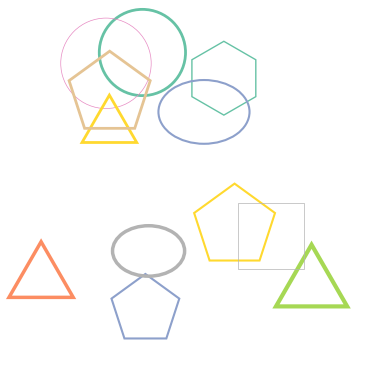[{"shape": "hexagon", "thickness": 1, "radius": 0.48, "center": [0.581, 0.797]}, {"shape": "circle", "thickness": 2, "radius": 0.56, "center": [0.37, 0.864]}, {"shape": "triangle", "thickness": 2.5, "radius": 0.48, "center": [0.107, 0.276]}, {"shape": "oval", "thickness": 1.5, "radius": 0.59, "center": [0.53, 0.709]}, {"shape": "pentagon", "thickness": 1.5, "radius": 0.46, "center": [0.378, 0.196]}, {"shape": "circle", "thickness": 0.5, "radius": 0.59, "center": [0.275, 0.836]}, {"shape": "triangle", "thickness": 3, "radius": 0.53, "center": [0.809, 0.258]}, {"shape": "triangle", "thickness": 2, "radius": 0.41, "center": [0.284, 0.671]}, {"shape": "pentagon", "thickness": 1.5, "radius": 0.55, "center": [0.609, 0.413]}, {"shape": "pentagon", "thickness": 2, "radius": 0.55, "center": [0.285, 0.756]}, {"shape": "oval", "thickness": 2.5, "radius": 0.47, "center": [0.386, 0.348]}, {"shape": "square", "thickness": 0.5, "radius": 0.43, "center": [0.704, 0.387]}]